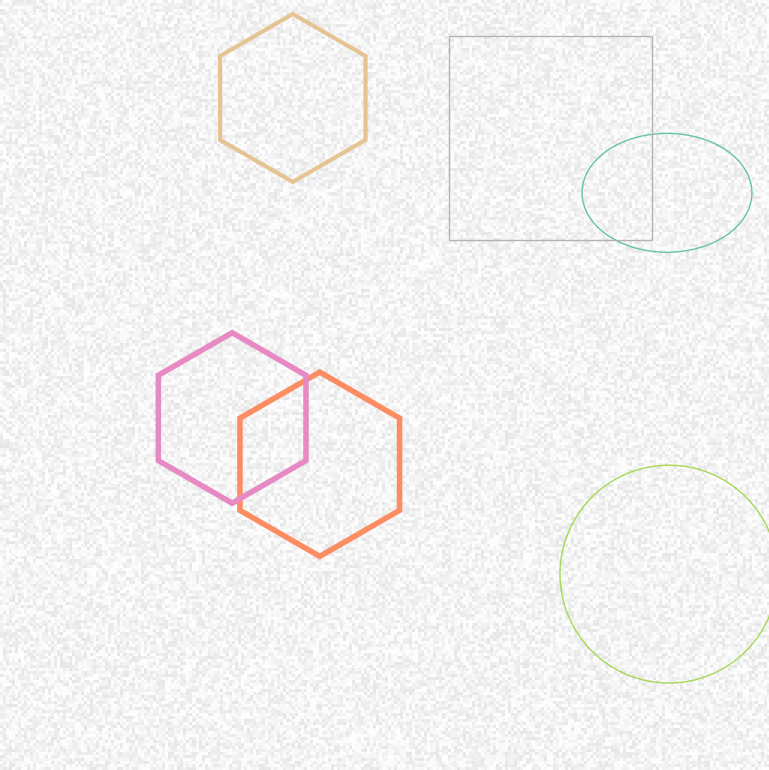[{"shape": "oval", "thickness": 0.5, "radius": 0.55, "center": [0.866, 0.75]}, {"shape": "hexagon", "thickness": 2, "radius": 0.6, "center": [0.415, 0.397]}, {"shape": "hexagon", "thickness": 2, "radius": 0.55, "center": [0.302, 0.457]}, {"shape": "circle", "thickness": 0.5, "radius": 0.71, "center": [0.869, 0.254]}, {"shape": "hexagon", "thickness": 1.5, "radius": 0.55, "center": [0.38, 0.873]}, {"shape": "square", "thickness": 0.5, "radius": 0.66, "center": [0.715, 0.821]}]